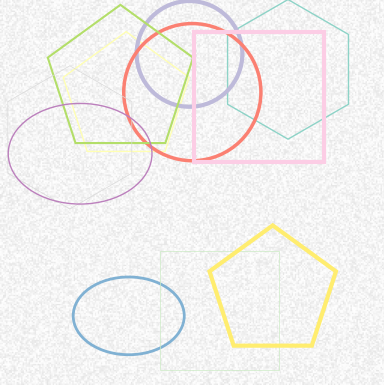[{"shape": "hexagon", "thickness": 1, "radius": 0.91, "center": [0.748, 0.82]}, {"shape": "pentagon", "thickness": 1, "radius": 0.86, "center": [0.328, 0.746]}, {"shape": "circle", "thickness": 3, "radius": 0.69, "center": [0.492, 0.86]}, {"shape": "circle", "thickness": 2.5, "radius": 0.89, "center": [0.5, 0.761]}, {"shape": "oval", "thickness": 2, "radius": 0.72, "center": [0.334, 0.18]}, {"shape": "pentagon", "thickness": 1.5, "radius": 0.99, "center": [0.313, 0.789]}, {"shape": "square", "thickness": 3, "radius": 0.84, "center": [0.673, 0.749]}, {"shape": "hexagon", "thickness": 0.5, "radius": 0.93, "center": [0.181, 0.643]}, {"shape": "oval", "thickness": 1, "radius": 0.93, "center": [0.208, 0.601]}, {"shape": "square", "thickness": 0.5, "radius": 0.77, "center": [0.571, 0.194]}, {"shape": "pentagon", "thickness": 3, "radius": 0.86, "center": [0.708, 0.242]}]